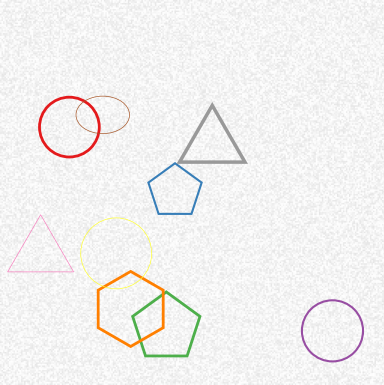[{"shape": "circle", "thickness": 2, "radius": 0.39, "center": [0.18, 0.67]}, {"shape": "pentagon", "thickness": 1.5, "radius": 0.36, "center": [0.455, 0.503]}, {"shape": "pentagon", "thickness": 2, "radius": 0.46, "center": [0.432, 0.15]}, {"shape": "circle", "thickness": 1.5, "radius": 0.4, "center": [0.864, 0.141]}, {"shape": "hexagon", "thickness": 2, "radius": 0.49, "center": [0.339, 0.198]}, {"shape": "circle", "thickness": 0.5, "radius": 0.46, "center": [0.302, 0.342]}, {"shape": "oval", "thickness": 0.5, "radius": 0.35, "center": [0.267, 0.702]}, {"shape": "triangle", "thickness": 0.5, "radius": 0.49, "center": [0.106, 0.343]}, {"shape": "triangle", "thickness": 2.5, "radius": 0.49, "center": [0.551, 0.628]}]